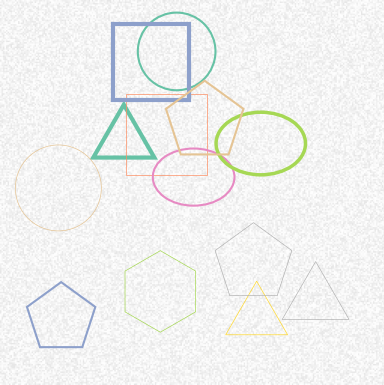[{"shape": "triangle", "thickness": 3, "radius": 0.46, "center": [0.322, 0.637]}, {"shape": "circle", "thickness": 1.5, "radius": 0.5, "center": [0.459, 0.866]}, {"shape": "square", "thickness": 0.5, "radius": 0.52, "center": [0.433, 0.65]}, {"shape": "pentagon", "thickness": 1.5, "radius": 0.47, "center": [0.159, 0.174]}, {"shape": "square", "thickness": 3, "radius": 0.49, "center": [0.391, 0.839]}, {"shape": "oval", "thickness": 1.5, "radius": 0.53, "center": [0.503, 0.54]}, {"shape": "oval", "thickness": 2.5, "radius": 0.58, "center": [0.677, 0.627]}, {"shape": "hexagon", "thickness": 0.5, "radius": 0.53, "center": [0.416, 0.243]}, {"shape": "triangle", "thickness": 0.5, "radius": 0.46, "center": [0.667, 0.177]}, {"shape": "circle", "thickness": 0.5, "radius": 0.56, "center": [0.152, 0.512]}, {"shape": "pentagon", "thickness": 1.5, "radius": 0.53, "center": [0.532, 0.685]}, {"shape": "triangle", "thickness": 0.5, "radius": 0.5, "center": [0.82, 0.22]}, {"shape": "pentagon", "thickness": 0.5, "radius": 0.52, "center": [0.658, 0.317]}]